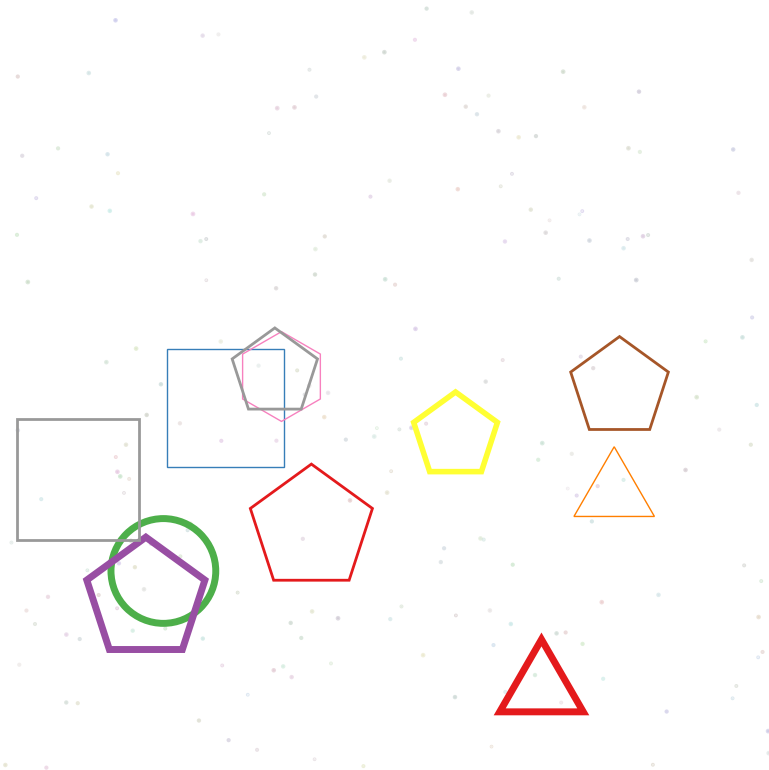[{"shape": "triangle", "thickness": 2.5, "radius": 0.31, "center": [0.703, 0.107]}, {"shape": "pentagon", "thickness": 1, "radius": 0.42, "center": [0.404, 0.314]}, {"shape": "square", "thickness": 0.5, "radius": 0.38, "center": [0.293, 0.471]}, {"shape": "circle", "thickness": 2.5, "radius": 0.34, "center": [0.212, 0.258]}, {"shape": "pentagon", "thickness": 2.5, "radius": 0.4, "center": [0.189, 0.222]}, {"shape": "triangle", "thickness": 0.5, "radius": 0.3, "center": [0.798, 0.359]}, {"shape": "pentagon", "thickness": 2, "radius": 0.29, "center": [0.592, 0.434]}, {"shape": "pentagon", "thickness": 1, "radius": 0.33, "center": [0.805, 0.496]}, {"shape": "hexagon", "thickness": 0.5, "radius": 0.29, "center": [0.366, 0.511]}, {"shape": "square", "thickness": 1, "radius": 0.39, "center": [0.101, 0.377]}, {"shape": "pentagon", "thickness": 1, "radius": 0.29, "center": [0.357, 0.516]}]